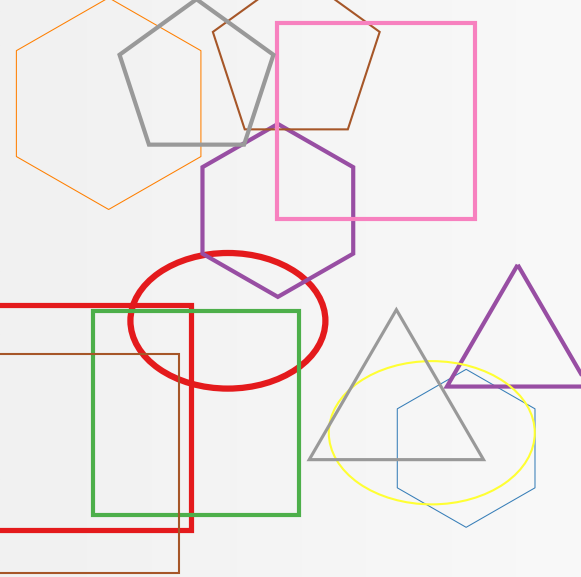[{"shape": "oval", "thickness": 3, "radius": 0.84, "center": [0.392, 0.444]}, {"shape": "square", "thickness": 2.5, "radius": 0.98, "center": [0.133, 0.276]}, {"shape": "hexagon", "thickness": 0.5, "radius": 0.68, "center": [0.802, 0.223]}, {"shape": "square", "thickness": 2, "radius": 0.89, "center": [0.337, 0.284]}, {"shape": "hexagon", "thickness": 2, "radius": 0.75, "center": [0.478, 0.635]}, {"shape": "triangle", "thickness": 2, "radius": 0.7, "center": [0.891, 0.4]}, {"shape": "hexagon", "thickness": 0.5, "radius": 0.92, "center": [0.187, 0.82]}, {"shape": "oval", "thickness": 1, "radius": 0.89, "center": [0.743, 0.25]}, {"shape": "square", "thickness": 1, "radius": 0.95, "center": [0.119, 0.197]}, {"shape": "pentagon", "thickness": 1, "radius": 0.75, "center": [0.51, 0.897]}, {"shape": "square", "thickness": 2, "radius": 0.85, "center": [0.647, 0.79]}, {"shape": "pentagon", "thickness": 2, "radius": 0.7, "center": [0.338, 0.861]}, {"shape": "triangle", "thickness": 1.5, "radius": 0.87, "center": [0.682, 0.29]}]